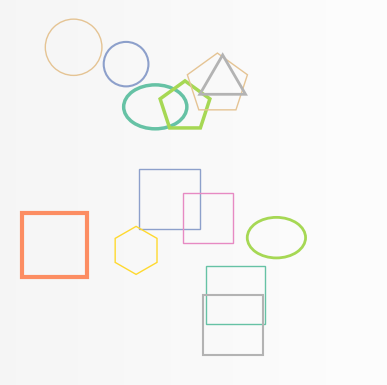[{"shape": "square", "thickness": 1, "radius": 0.38, "center": [0.608, 0.233]}, {"shape": "oval", "thickness": 2.5, "radius": 0.41, "center": [0.401, 0.722]}, {"shape": "square", "thickness": 3, "radius": 0.42, "center": [0.141, 0.364]}, {"shape": "circle", "thickness": 1.5, "radius": 0.29, "center": [0.325, 0.833]}, {"shape": "square", "thickness": 1, "radius": 0.39, "center": [0.438, 0.483]}, {"shape": "square", "thickness": 1, "radius": 0.32, "center": [0.537, 0.434]}, {"shape": "oval", "thickness": 2, "radius": 0.38, "center": [0.713, 0.383]}, {"shape": "pentagon", "thickness": 2.5, "radius": 0.34, "center": [0.477, 0.722]}, {"shape": "hexagon", "thickness": 1, "radius": 0.31, "center": [0.351, 0.35]}, {"shape": "circle", "thickness": 1, "radius": 0.37, "center": [0.19, 0.877]}, {"shape": "pentagon", "thickness": 1, "radius": 0.41, "center": [0.561, 0.781]}, {"shape": "square", "thickness": 1.5, "radius": 0.39, "center": [0.601, 0.156]}, {"shape": "triangle", "thickness": 2, "radius": 0.34, "center": [0.575, 0.789]}]